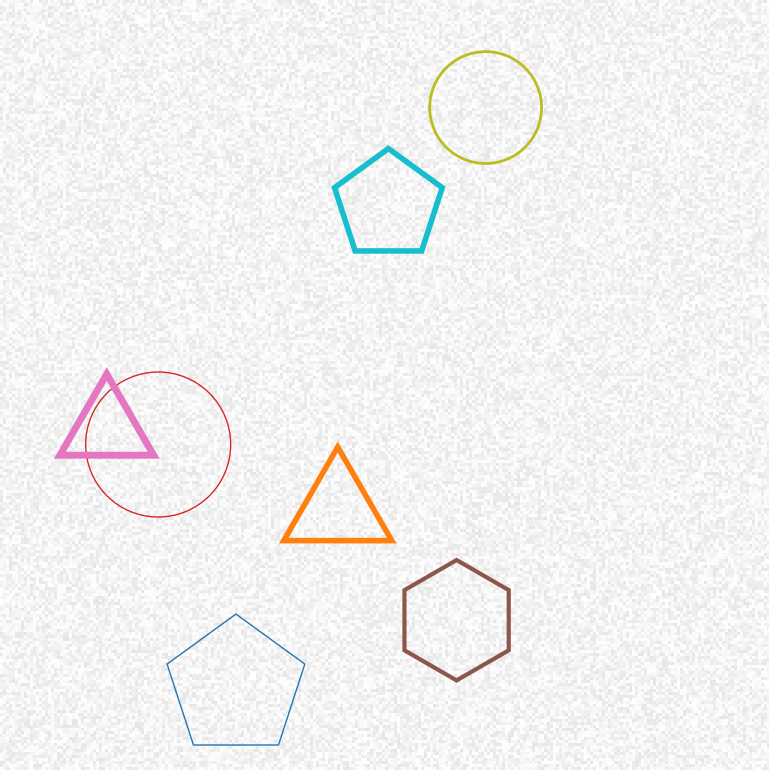[{"shape": "pentagon", "thickness": 0.5, "radius": 0.47, "center": [0.306, 0.109]}, {"shape": "triangle", "thickness": 2, "radius": 0.4, "center": [0.439, 0.338]}, {"shape": "circle", "thickness": 0.5, "radius": 0.47, "center": [0.205, 0.423]}, {"shape": "hexagon", "thickness": 1.5, "radius": 0.39, "center": [0.593, 0.195]}, {"shape": "triangle", "thickness": 2.5, "radius": 0.35, "center": [0.139, 0.444]}, {"shape": "circle", "thickness": 1, "radius": 0.36, "center": [0.631, 0.86]}, {"shape": "pentagon", "thickness": 2, "radius": 0.37, "center": [0.504, 0.734]}]